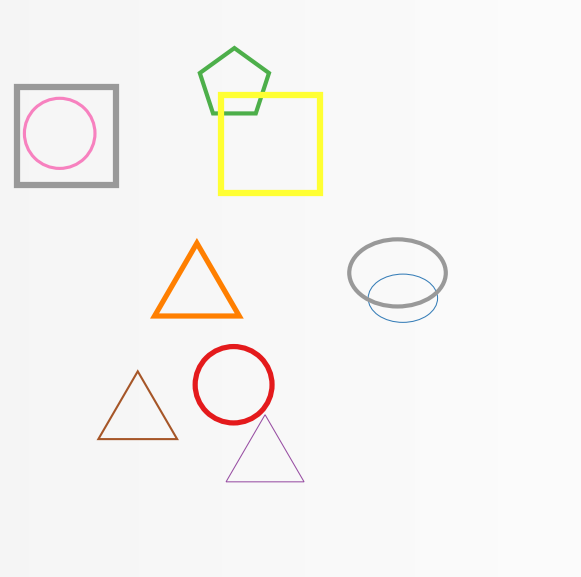[{"shape": "circle", "thickness": 2.5, "radius": 0.33, "center": [0.402, 0.333]}, {"shape": "oval", "thickness": 0.5, "radius": 0.3, "center": [0.693, 0.483]}, {"shape": "pentagon", "thickness": 2, "radius": 0.31, "center": [0.403, 0.853]}, {"shape": "triangle", "thickness": 0.5, "radius": 0.39, "center": [0.456, 0.204]}, {"shape": "triangle", "thickness": 2.5, "radius": 0.42, "center": [0.339, 0.494]}, {"shape": "square", "thickness": 3, "radius": 0.43, "center": [0.465, 0.75]}, {"shape": "triangle", "thickness": 1, "radius": 0.39, "center": [0.237, 0.278]}, {"shape": "circle", "thickness": 1.5, "radius": 0.3, "center": [0.103, 0.768]}, {"shape": "oval", "thickness": 2, "radius": 0.42, "center": [0.684, 0.527]}, {"shape": "square", "thickness": 3, "radius": 0.42, "center": [0.115, 0.764]}]